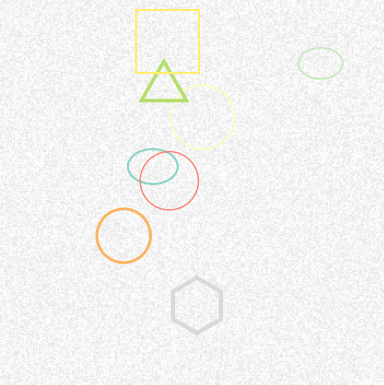[{"shape": "oval", "thickness": 1.5, "radius": 0.32, "center": [0.397, 0.567]}, {"shape": "circle", "thickness": 1, "radius": 0.42, "center": [0.526, 0.695]}, {"shape": "circle", "thickness": 1, "radius": 0.38, "center": [0.44, 0.53]}, {"shape": "circle", "thickness": 2, "radius": 0.35, "center": [0.321, 0.388]}, {"shape": "triangle", "thickness": 2.5, "radius": 0.34, "center": [0.426, 0.773]}, {"shape": "hexagon", "thickness": 3, "radius": 0.36, "center": [0.512, 0.207]}, {"shape": "oval", "thickness": 1.5, "radius": 0.29, "center": [0.833, 0.835]}, {"shape": "square", "thickness": 1.5, "radius": 0.41, "center": [0.436, 0.893]}]